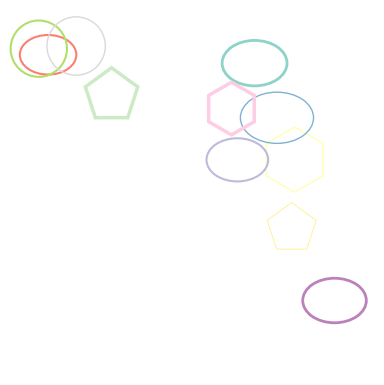[{"shape": "oval", "thickness": 2, "radius": 0.42, "center": [0.661, 0.836]}, {"shape": "hexagon", "thickness": 1, "radius": 0.42, "center": [0.765, 0.585]}, {"shape": "oval", "thickness": 1.5, "radius": 0.4, "center": [0.616, 0.585]}, {"shape": "oval", "thickness": 1.5, "radius": 0.37, "center": [0.125, 0.858]}, {"shape": "oval", "thickness": 1, "radius": 0.47, "center": [0.719, 0.694]}, {"shape": "circle", "thickness": 1.5, "radius": 0.37, "center": [0.101, 0.874]}, {"shape": "hexagon", "thickness": 2.5, "radius": 0.34, "center": [0.601, 0.718]}, {"shape": "circle", "thickness": 1, "radius": 0.38, "center": [0.198, 0.88]}, {"shape": "oval", "thickness": 2, "radius": 0.41, "center": [0.869, 0.219]}, {"shape": "pentagon", "thickness": 2.5, "radius": 0.36, "center": [0.29, 0.752]}, {"shape": "pentagon", "thickness": 0.5, "radius": 0.33, "center": [0.758, 0.407]}]